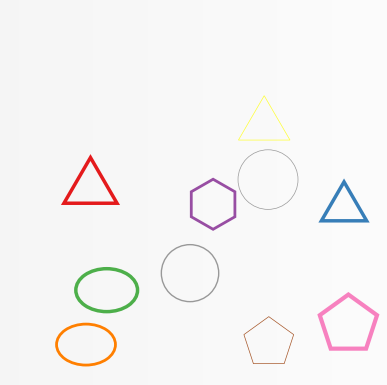[{"shape": "triangle", "thickness": 2.5, "radius": 0.4, "center": [0.234, 0.512]}, {"shape": "triangle", "thickness": 2.5, "radius": 0.34, "center": [0.888, 0.46]}, {"shape": "oval", "thickness": 2.5, "radius": 0.4, "center": [0.275, 0.246]}, {"shape": "hexagon", "thickness": 2, "radius": 0.32, "center": [0.55, 0.469]}, {"shape": "oval", "thickness": 2, "radius": 0.38, "center": [0.222, 0.105]}, {"shape": "triangle", "thickness": 0.5, "radius": 0.38, "center": [0.682, 0.675]}, {"shape": "pentagon", "thickness": 0.5, "radius": 0.34, "center": [0.694, 0.11]}, {"shape": "pentagon", "thickness": 3, "radius": 0.39, "center": [0.899, 0.157]}, {"shape": "circle", "thickness": 1, "radius": 0.37, "center": [0.49, 0.291]}, {"shape": "circle", "thickness": 0.5, "radius": 0.39, "center": [0.692, 0.534]}]